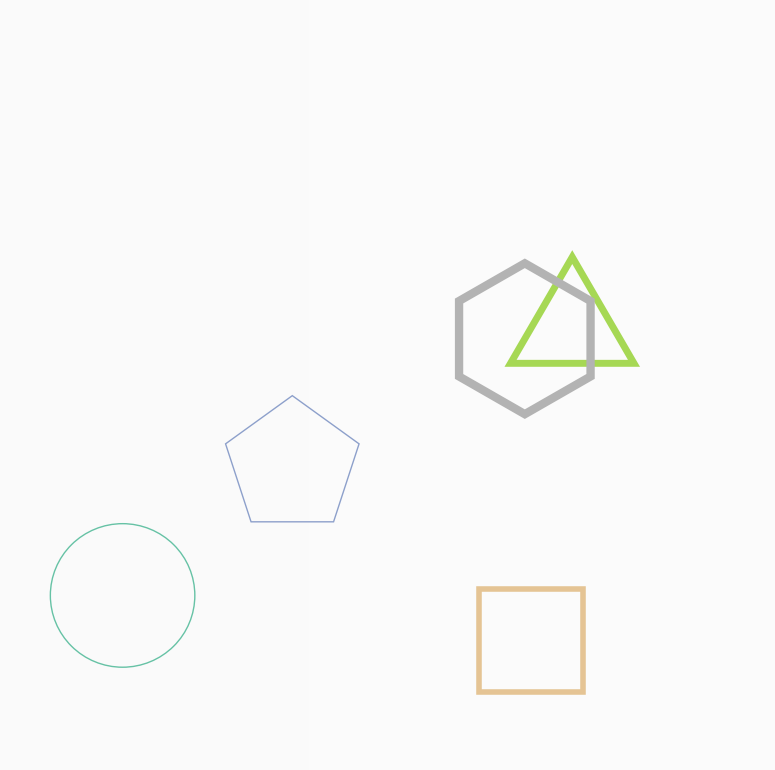[{"shape": "circle", "thickness": 0.5, "radius": 0.47, "center": [0.158, 0.227]}, {"shape": "pentagon", "thickness": 0.5, "radius": 0.45, "center": [0.377, 0.396]}, {"shape": "triangle", "thickness": 2.5, "radius": 0.46, "center": [0.738, 0.574]}, {"shape": "square", "thickness": 2, "radius": 0.33, "center": [0.685, 0.169]}, {"shape": "hexagon", "thickness": 3, "radius": 0.49, "center": [0.677, 0.56]}]